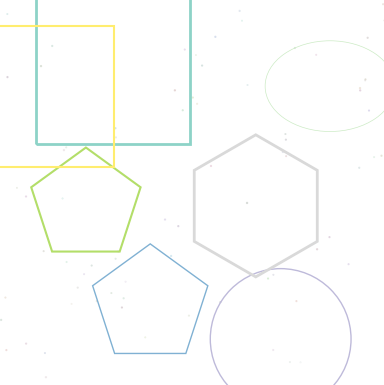[{"shape": "square", "thickness": 2, "radius": 1.0, "center": [0.293, 0.826]}, {"shape": "circle", "thickness": 1, "radius": 0.91, "center": [0.729, 0.119]}, {"shape": "pentagon", "thickness": 1, "radius": 0.79, "center": [0.39, 0.209]}, {"shape": "pentagon", "thickness": 1.5, "radius": 0.75, "center": [0.223, 0.467]}, {"shape": "hexagon", "thickness": 2, "radius": 0.92, "center": [0.664, 0.465]}, {"shape": "oval", "thickness": 0.5, "radius": 0.84, "center": [0.857, 0.776]}, {"shape": "square", "thickness": 1.5, "radius": 0.91, "center": [0.112, 0.75]}]